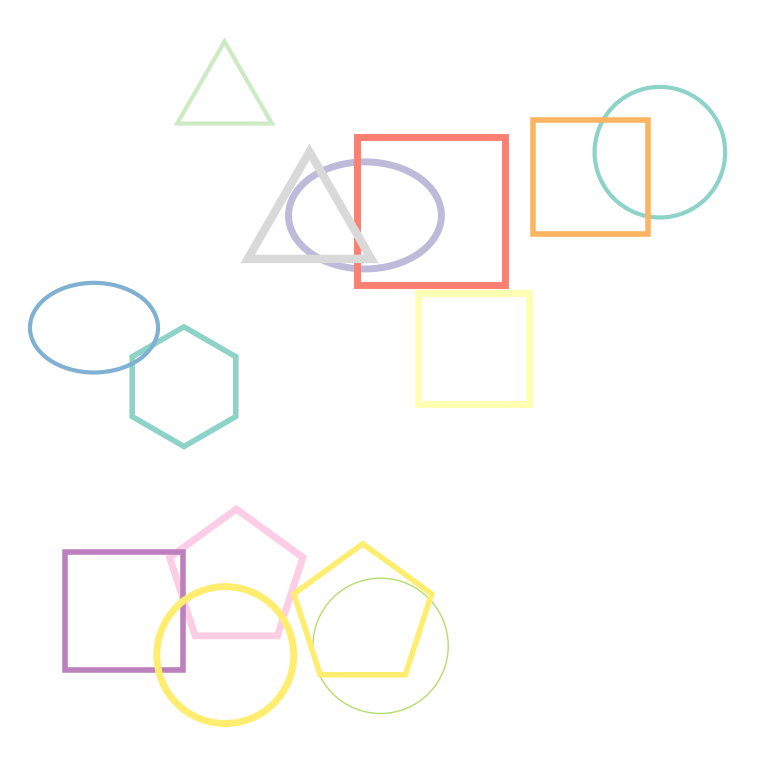[{"shape": "circle", "thickness": 1.5, "radius": 0.42, "center": [0.857, 0.802]}, {"shape": "hexagon", "thickness": 2, "radius": 0.39, "center": [0.239, 0.498]}, {"shape": "square", "thickness": 2.5, "radius": 0.36, "center": [0.615, 0.547]}, {"shape": "oval", "thickness": 2.5, "radius": 0.5, "center": [0.474, 0.72]}, {"shape": "square", "thickness": 2.5, "radius": 0.48, "center": [0.56, 0.726]}, {"shape": "oval", "thickness": 1.5, "radius": 0.42, "center": [0.122, 0.574]}, {"shape": "square", "thickness": 2, "radius": 0.37, "center": [0.767, 0.77]}, {"shape": "circle", "thickness": 0.5, "radius": 0.44, "center": [0.494, 0.161]}, {"shape": "pentagon", "thickness": 2.5, "radius": 0.45, "center": [0.307, 0.248]}, {"shape": "triangle", "thickness": 3, "radius": 0.46, "center": [0.402, 0.71]}, {"shape": "square", "thickness": 2, "radius": 0.38, "center": [0.161, 0.206]}, {"shape": "triangle", "thickness": 1.5, "radius": 0.36, "center": [0.292, 0.875]}, {"shape": "circle", "thickness": 2.5, "radius": 0.44, "center": [0.293, 0.149]}, {"shape": "pentagon", "thickness": 2, "radius": 0.47, "center": [0.471, 0.2]}]